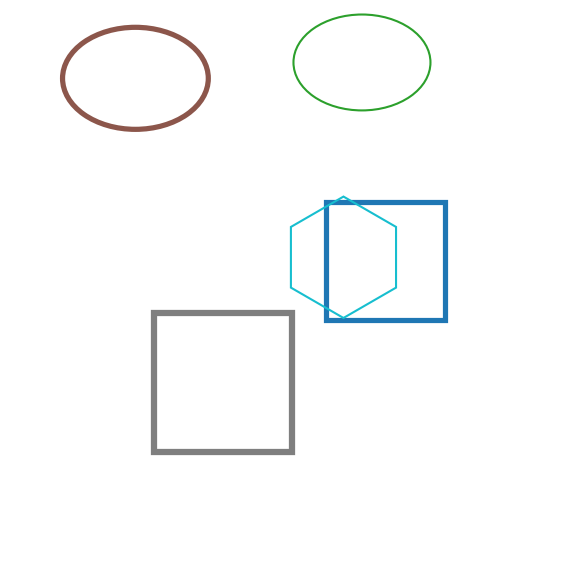[{"shape": "square", "thickness": 2.5, "radius": 0.51, "center": [0.668, 0.548]}, {"shape": "oval", "thickness": 1, "radius": 0.59, "center": [0.627, 0.891]}, {"shape": "oval", "thickness": 2.5, "radius": 0.63, "center": [0.234, 0.864]}, {"shape": "square", "thickness": 3, "radius": 0.6, "center": [0.386, 0.337]}, {"shape": "hexagon", "thickness": 1, "radius": 0.53, "center": [0.595, 0.554]}]